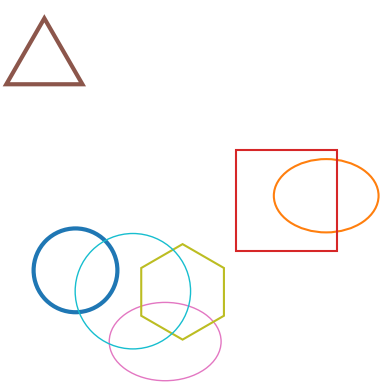[{"shape": "circle", "thickness": 3, "radius": 0.54, "center": [0.196, 0.298]}, {"shape": "oval", "thickness": 1.5, "radius": 0.68, "center": [0.847, 0.492]}, {"shape": "square", "thickness": 1.5, "radius": 0.65, "center": [0.744, 0.479]}, {"shape": "triangle", "thickness": 3, "radius": 0.57, "center": [0.115, 0.838]}, {"shape": "oval", "thickness": 1, "radius": 0.73, "center": [0.429, 0.113]}, {"shape": "hexagon", "thickness": 1.5, "radius": 0.62, "center": [0.474, 0.242]}, {"shape": "circle", "thickness": 1, "radius": 0.75, "center": [0.345, 0.244]}]